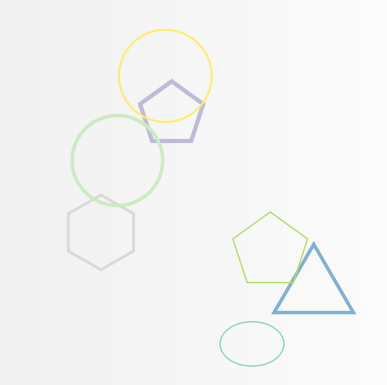[{"shape": "oval", "thickness": 1, "radius": 0.41, "center": [0.65, 0.107]}, {"shape": "pentagon", "thickness": 3, "radius": 0.43, "center": [0.443, 0.703]}, {"shape": "triangle", "thickness": 2.5, "radius": 0.59, "center": [0.81, 0.247]}, {"shape": "pentagon", "thickness": 1, "radius": 0.51, "center": [0.697, 0.348]}, {"shape": "hexagon", "thickness": 2, "radius": 0.49, "center": [0.261, 0.396]}, {"shape": "circle", "thickness": 2.5, "radius": 0.58, "center": [0.303, 0.583]}, {"shape": "circle", "thickness": 1.5, "radius": 0.6, "center": [0.427, 0.803]}]